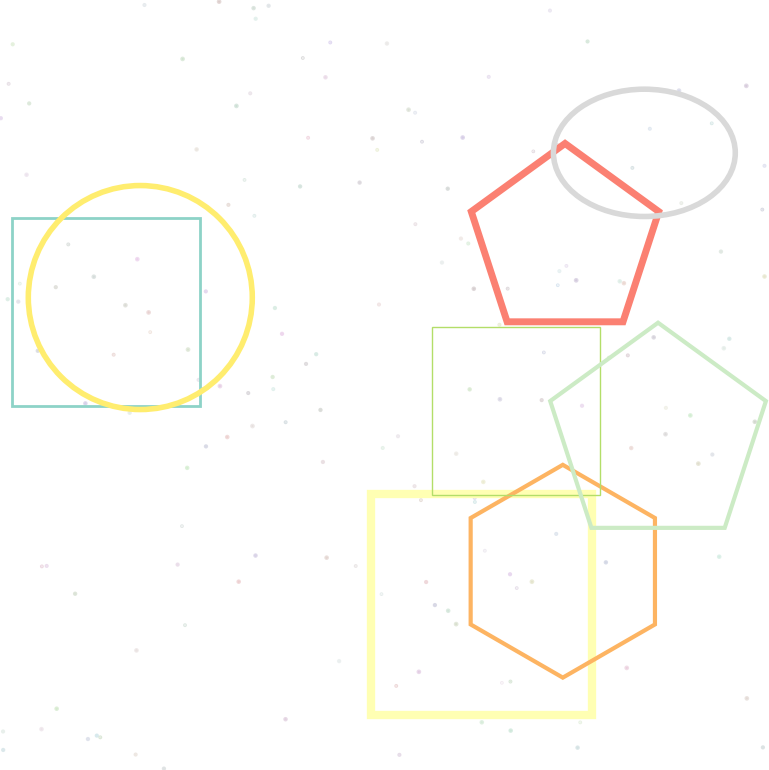[{"shape": "square", "thickness": 1, "radius": 0.61, "center": [0.137, 0.595]}, {"shape": "square", "thickness": 3, "radius": 0.72, "center": [0.626, 0.215]}, {"shape": "pentagon", "thickness": 2.5, "radius": 0.64, "center": [0.734, 0.686]}, {"shape": "hexagon", "thickness": 1.5, "radius": 0.69, "center": [0.731, 0.258]}, {"shape": "square", "thickness": 0.5, "radius": 0.55, "center": [0.67, 0.466]}, {"shape": "oval", "thickness": 2, "radius": 0.59, "center": [0.837, 0.802]}, {"shape": "pentagon", "thickness": 1.5, "radius": 0.74, "center": [0.855, 0.434]}, {"shape": "circle", "thickness": 2, "radius": 0.73, "center": [0.182, 0.614]}]